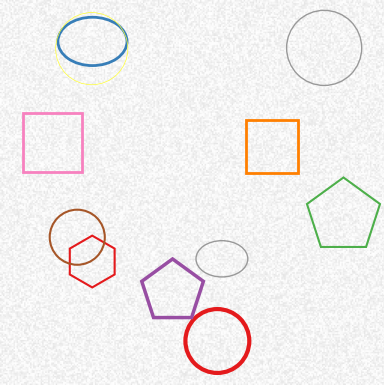[{"shape": "circle", "thickness": 3, "radius": 0.41, "center": [0.565, 0.114]}, {"shape": "hexagon", "thickness": 1.5, "radius": 0.34, "center": [0.24, 0.321]}, {"shape": "oval", "thickness": 2, "radius": 0.45, "center": [0.24, 0.892]}, {"shape": "pentagon", "thickness": 1.5, "radius": 0.5, "center": [0.892, 0.439]}, {"shape": "pentagon", "thickness": 2.5, "radius": 0.42, "center": [0.448, 0.243]}, {"shape": "square", "thickness": 2, "radius": 0.34, "center": [0.707, 0.62]}, {"shape": "circle", "thickness": 0.5, "radius": 0.47, "center": [0.238, 0.874]}, {"shape": "circle", "thickness": 1.5, "radius": 0.36, "center": [0.201, 0.384]}, {"shape": "square", "thickness": 2, "radius": 0.39, "center": [0.136, 0.63]}, {"shape": "circle", "thickness": 1, "radius": 0.49, "center": [0.842, 0.876]}, {"shape": "oval", "thickness": 1, "radius": 0.34, "center": [0.576, 0.328]}]